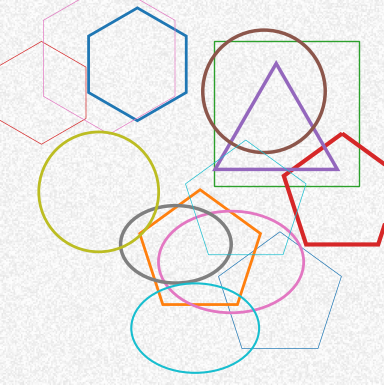[{"shape": "hexagon", "thickness": 2, "radius": 0.73, "center": [0.357, 0.833]}, {"shape": "pentagon", "thickness": 0.5, "radius": 0.84, "center": [0.727, 0.23]}, {"shape": "pentagon", "thickness": 2, "radius": 0.82, "center": [0.52, 0.342]}, {"shape": "square", "thickness": 1, "radius": 0.94, "center": [0.744, 0.705]}, {"shape": "hexagon", "thickness": 0.5, "radius": 0.67, "center": [0.108, 0.759]}, {"shape": "pentagon", "thickness": 3, "radius": 0.8, "center": [0.889, 0.494]}, {"shape": "triangle", "thickness": 2.5, "radius": 0.92, "center": [0.717, 0.652]}, {"shape": "circle", "thickness": 2.5, "radius": 0.8, "center": [0.686, 0.763]}, {"shape": "hexagon", "thickness": 0.5, "radius": 0.99, "center": [0.284, 0.849]}, {"shape": "oval", "thickness": 2, "radius": 0.94, "center": [0.6, 0.32]}, {"shape": "oval", "thickness": 2.5, "radius": 0.72, "center": [0.457, 0.365]}, {"shape": "circle", "thickness": 2, "radius": 0.78, "center": [0.256, 0.502]}, {"shape": "oval", "thickness": 1.5, "radius": 0.83, "center": [0.507, 0.148]}, {"shape": "pentagon", "thickness": 0.5, "radius": 0.82, "center": [0.638, 0.472]}]